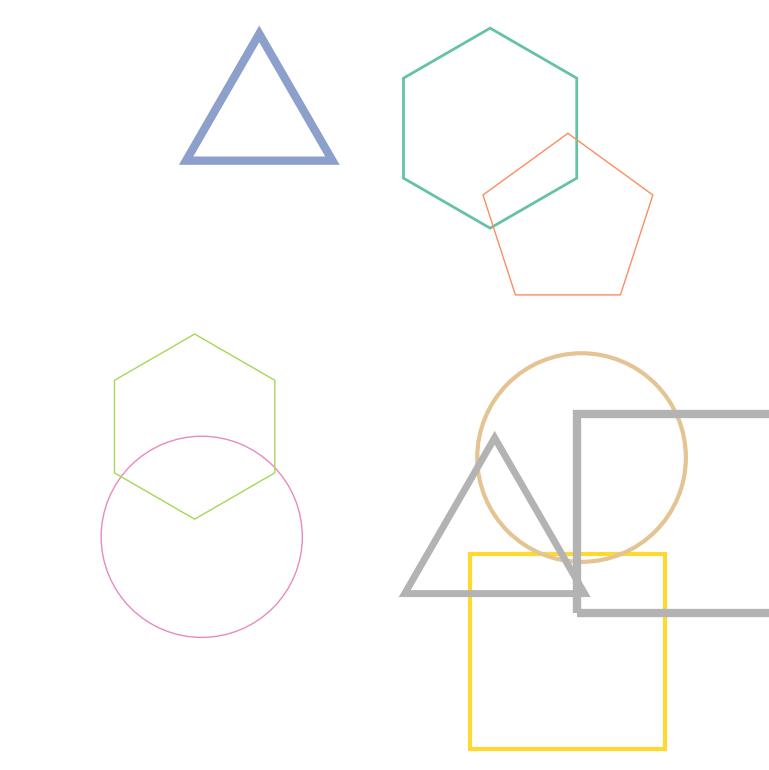[{"shape": "hexagon", "thickness": 1, "radius": 0.65, "center": [0.637, 0.834]}, {"shape": "pentagon", "thickness": 0.5, "radius": 0.58, "center": [0.738, 0.711]}, {"shape": "triangle", "thickness": 3, "radius": 0.55, "center": [0.337, 0.846]}, {"shape": "circle", "thickness": 0.5, "radius": 0.65, "center": [0.262, 0.303]}, {"shape": "hexagon", "thickness": 0.5, "radius": 0.6, "center": [0.253, 0.446]}, {"shape": "square", "thickness": 1.5, "radius": 0.63, "center": [0.737, 0.154]}, {"shape": "circle", "thickness": 1.5, "radius": 0.68, "center": [0.755, 0.406]}, {"shape": "triangle", "thickness": 2.5, "radius": 0.67, "center": [0.642, 0.297]}, {"shape": "square", "thickness": 3, "radius": 0.65, "center": [0.879, 0.333]}]